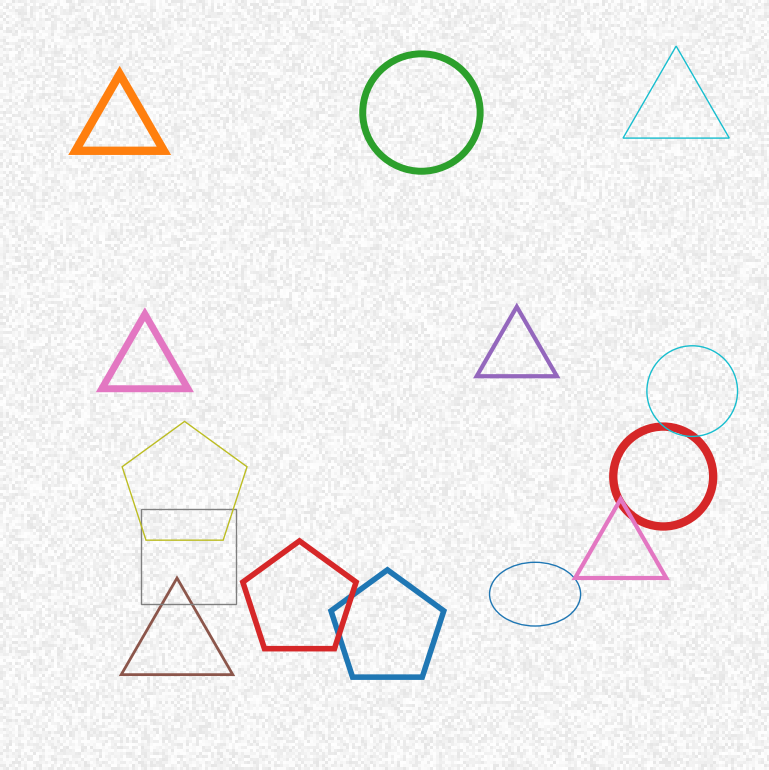[{"shape": "pentagon", "thickness": 2, "radius": 0.38, "center": [0.503, 0.183]}, {"shape": "oval", "thickness": 0.5, "radius": 0.3, "center": [0.695, 0.228]}, {"shape": "triangle", "thickness": 3, "radius": 0.33, "center": [0.155, 0.837]}, {"shape": "circle", "thickness": 2.5, "radius": 0.38, "center": [0.547, 0.854]}, {"shape": "circle", "thickness": 3, "radius": 0.32, "center": [0.861, 0.381]}, {"shape": "pentagon", "thickness": 2, "radius": 0.39, "center": [0.389, 0.22]}, {"shape": "triangle", "thickness": 1.5, "radius": 0.3, "center": [0.671, 0.541]}, {"shape": "triangle", "thickness": 1, "radius": 0.42, "center": [0.23, 0.166]}, {"shape": "triangle", "thickness": 1.5, "radius": 0.34, "center": [0.806, 0.284]}, {"shape": "triangle", "thickness": 2.5, "radius": 0.32, "center": [0.188, 0.527]}, {"shape": "square", "thickness": 0.5, "radius": 0.31, "center": [0.244, 0.277]}, {"shape": "pentagon", "thickness": 0.5, "radius": 0.43, "center": [0.24, 0.367]}, {"shape": "circle", "thickness": 0.5, "radius": 0.29, "center": [0.899, 0.492]}, {"shape": "triangle", "thickness": 0.5, "radius": 0.4, "center": [0.878, 0.86]}]